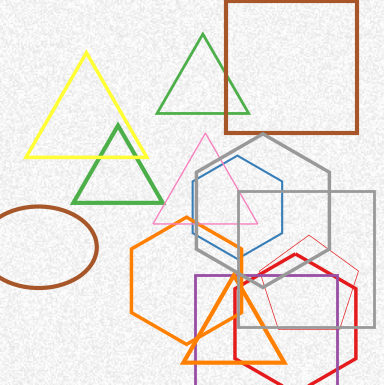[{"shape": "pentagon", "thickness": 0.5, "radius": 0.68, "center": [0.803, 0.254]}, {"shape": "hexagon", "thickness": 2.5, "radius": 0.91, "center": [0.767, 0.159]}, {"shape": "hexagon", "thickness": 1.5, "radius": 0.67, "center": [0.617, 0.462]}, {"shape": "triangle", "thickness": 2, "radius": 0.69, "center": [0.527, 0.774]}, {"shape": "triangle", "thickness": 3, "radius": 0.67, "center": [0.307, 0.54]}, {"shape": "square", "thickness": 2, "radius": 0.92, "center": [0.691, 0.1]}, {"shape": "triangle", "thickness": 3, "radius": 0.76, "center": [0.608, 0.134]}, {"shape": "hexagon", "thickness": 2.5, "radius": 0.83, "center": [0.484, 0.271]}, {"shape": "triangle", "thickness": 2.5, "radius": 0.91, "center": [0.225, 0.682]}, {"shape": "square", "thickness": 3, "radius": 0.85, "center": [0.757, 0.826]}, {"shape": "oval", "thickness": 3, "radius": 0.76, "center": [0.1, 0.358]}, {"shape": "triangle", "thickness": 1, "radius": 0.79, "center": [0.534, 0.497]}, {"shape": "square", "thickness": 2, "radius": 0.88, "center": [0.796, 0.328]}, {"shape": "hexagon", "thickness": 2.5, "radius": 1.0, "center": [0.683, 0.453]}]